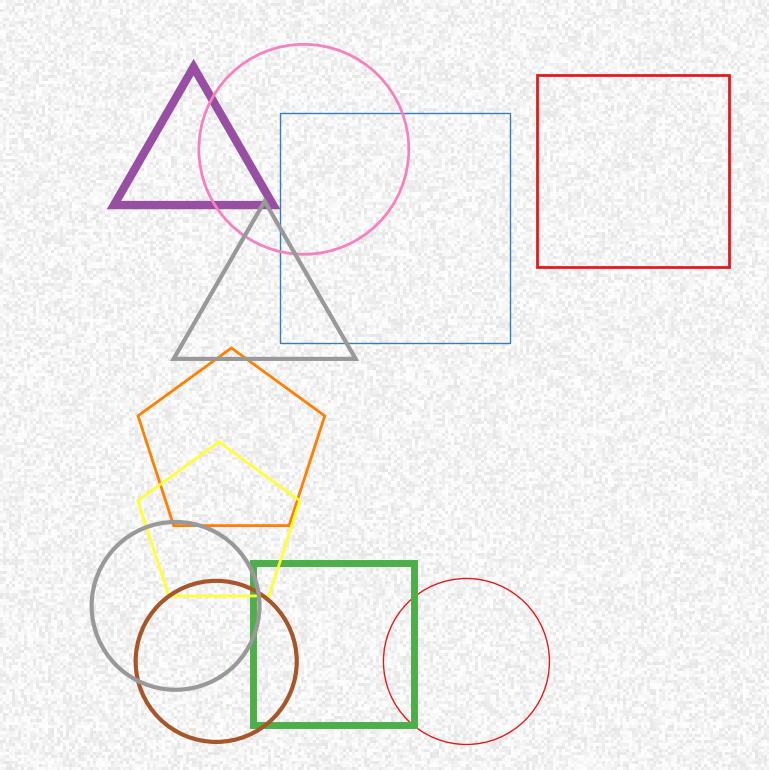[{"shape": "square", "thickness": 1, "radius": 0.62, "center": [0.822, 0.778]}, {"shape": "circle", "thickness": 0.5, "radius": 0.54, "center": [0.606, 0.141]}, {"shape": "square", "thickness": 0.5, "radius": 0.75, "center": [0.513, 0.704]}, {"shape": "square", "thickness": 2.5, "radius": 0.52, "center": [0.433, 0.164]}, {"shape": "triangle", "thickness": 3, "radius": 0.6, "center": [0.251, 0.793]}, {"shape": "pentagon", "thickness": 1, "radius": 0.64, "center": [0.301, 0.421]}, {"shape": "pentagon", "thickness": 1, "radius": 0.55, "center": [0.284, 0.315]}, {"shape": "circle", "thickness": 1.5, "radius": 0.52, "center": [0.281, 0.141]}, {"shape": "circle", "thickness": 1, "radius": 0.68, "center": [0.395, 0.806]}, {"shape": "circle", "thickness": 1.5, "radius": 0.54, "center": [0.228, 0.213]}, {"shape": "triangle", "thickness": 1.5, "radius": 0.68, "center": [0.344, 0.602]}]